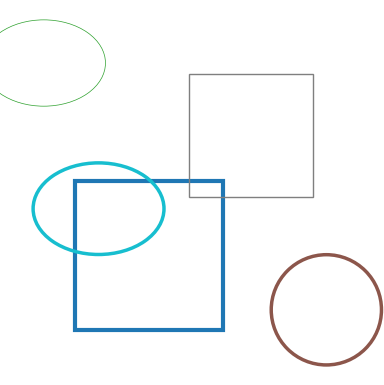[{"shape": "square", "thickness": 3, "radius": 0.96, "center": [0.387, 0.337]}, {"shape": "oval", "thickness": 0.5, "radius": 0.8, "center": [0.114, 0.836]}, {"shape": "circle", "thickness": 2.5, "radius": 0.72, "center": [0.848, 0.195]}, {"shape": "square", "thickness": 1, "radius": 0.8, "center": [0.652, 0.648]}, {"shape": "oval", "thickness": 2.5, "radius": 0.85, "center": [0.256, 0.458]}]